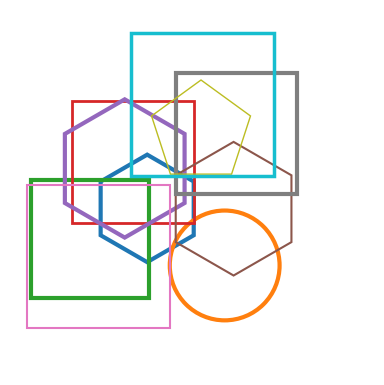[{"shape": "hexagon", "thickness": 3, "radius": 0.7, "center": [0.382, 0.459]}, {"shape": "circle", "thickness": 3, "radius": 0.71, "center": [0.584, 0.311]}, {"shape": "square", "thickness": 3, "radius": 0.77, "center": [0.234, 0.379]}, {"shape": "square", "thickness": 2, "radius": 0.79, "center": [0.345, 0.578]}, {"shape": "hexagon", "thickness": 3, "radius": 0.9, "center": [0.324, 0.562]}, {"shape": "hexagon", "thickness": 1.5, "radius": 0.87, "center": [0.607, 0.458]}, {"shape": "square", "thickness": 1.5, "radius": 0.93, "center": [0.257, 0.333]}, {"shape": "square", "thickness": 3, "radius": 0.79, "center": [0.614, 0.653]}, {"shape": "pentagon", "thickness": 1, "radius": 0.68, "center": [0.522, 0.657]}, {"shape": "square", "thickness": 2.5, "radius": 0.93, "center": [0.525, 0.73]}]